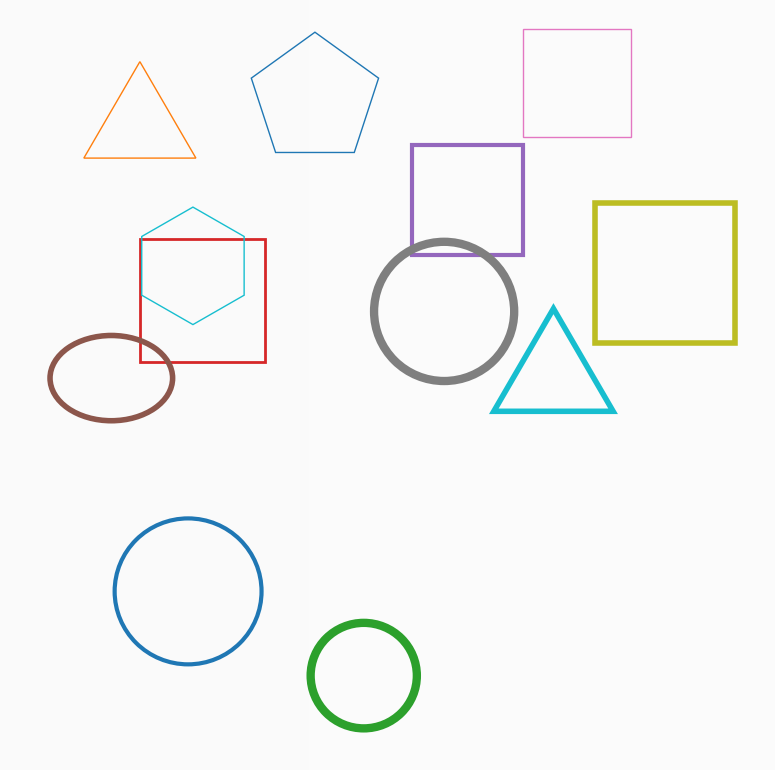[{"shape": "pentagon", "thickness": 0.5, "radius": 0.43, "center": [0.406, 0.872]}, {"shape": "circle", "thickness": 1.5, "radius": 0.47, "center": [0.243, 0.232]}, {"shape": "triangle", "thickness": 0.5, "radius": 0.42, "center": [0.18, 0.836]}, {"shape": "circle", "thickness": 3, "radius": 0.34, "center": [0.469, 0.123]}, {"shape": "square", "thickness": 1, "radius": 0.4, "center": [0.261, 0.61]}, {"shape": "square", "thickness": 1.5, "radius": 0.36, "center": [0.603, 0.74]}, {"shape": "oval", "thickness": 2, "radius": 0.4, "center": [0.144, 0.509]}, {"shape": "square", "thickness": 0.5, "radius": 0.35, "center": [0.745, 0.892]}, {"shape": "circle", "thickness": 3, "radius": 0.45, "center": [0.573, 0.596]}, {"shape": "square", "thickness": 2, "radius": 0.45, "center": [0.858, 0.645]}, {"shape": "triangle", "thickness": 2, "radius": 0.44, "center": [0.714, 0.51]}, {"shape": "hexagon", "thickness": 0.5, "radius": 0.38, "center": [0.249, 0.655]}]